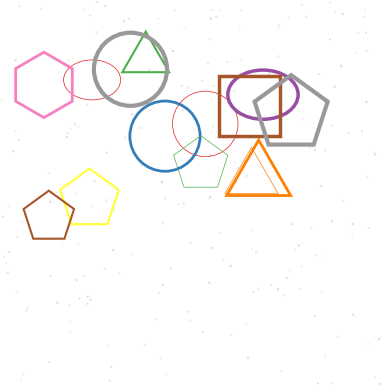[{"shape": "circle", "thickness": 0.5, "radius": 0.43, "center": [0.533, 0.678]}, {"shape": "oval", "thickness": 0.5, "radius": 0.37, "center": [0.239, 0.792]}, {"shape": "circle", "thickness": 2, "radius": 0.46, "center": [0.429, 0.646]}, {"shape": "triangle", "thickness": 1.5, "radius": 0.35, "center": [0.378, 0.848]}, {"shape": "pentagon", "thickness": 0.5, "radius": 0.37, "center": [0.521, 0.574]}, {"shape": "oval", "thickness": 2.5, "radius": 0.46, "center": [0.683, 0.754]}, {"shape": "triangle", "thickness": 2, "radius": 0.48, "center": [0.672, 0.54]}, {"shape": "triangle", "thickness": 0.5, "radius": 0.4, "center": [0.653, 0.537]}, {"shape": "pentagon", "thickness": 1.5, "radius": 0.4, "center": [0.232, 0.482]}, {"shape": "square", "thickness": 2.5, "radius": 0.39, "center": [0.648, 0.726]}, {"shape": "pentagon", "thickness": 1.5, "radius": 0.34, "center": [0.127, 0.436]}, {"shape": "hexagon", "thickness": 2, "radius": 0.42, "center": [0.114, 0.779]}, {"shape": "pentagon", "thickness": 3, "radius": 0.5, "center": [0.756, 0.705]}, {"shape": "circle", "thickness": 3, "radius": 0.47, "center": [0.339, 0.82]}]